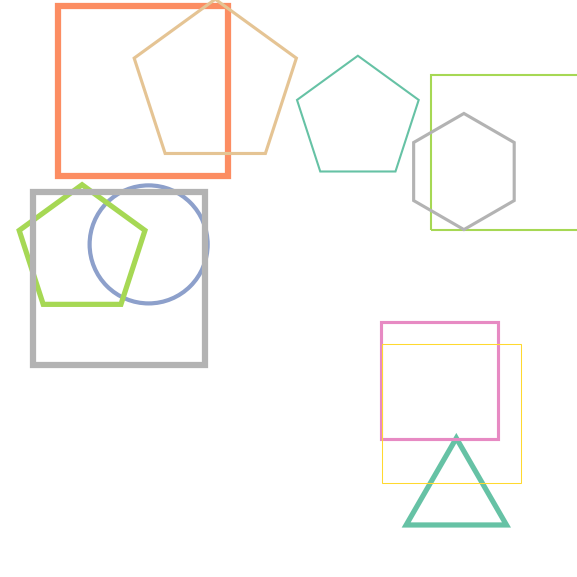[{"shape": "pentagon", "thickness": 1, "radius": 0.55, "center": [0.62, 0.792]}, {"shape": "triangle", "thickness": 2.5, "radius": 0.5, "center": [0.79, 0.14]}, {"shape": "square", "thickness": 3, "radius": 0.73, "center": [0.247, 0.842]}, {"shape": "circle", "thickness": 2, "radius": 0.51, "center": [0.257, 0.576]}, {"shape": "square", "thickness": 1.5, "radius": 0.51, "center": [0.761, 0.34]}, {"shape": "square", "thickness": 1, "radius": 0.67, "center": [0.88, 0.735]}, {"shape": "pentagon", "thickness": 2.5, "radius": 0.57, "center": [0.142, 0.565]}, {"shape": "square", "thickness": 0.5, "radius": 0.6, "center": [0.782, 0.284]}, {"shape": "pentagon", "thickness": 1.5, "radius": 0.74, "center": [0.373, 0.853]}, {"shape": "hexagon", "thickness": 1.5, "radius": 0.5, "center": [0.803, 0.702]}, {"shape": "square", "thickness": 3, "radius": 0.75, "center": [0.207, 0.517]}]